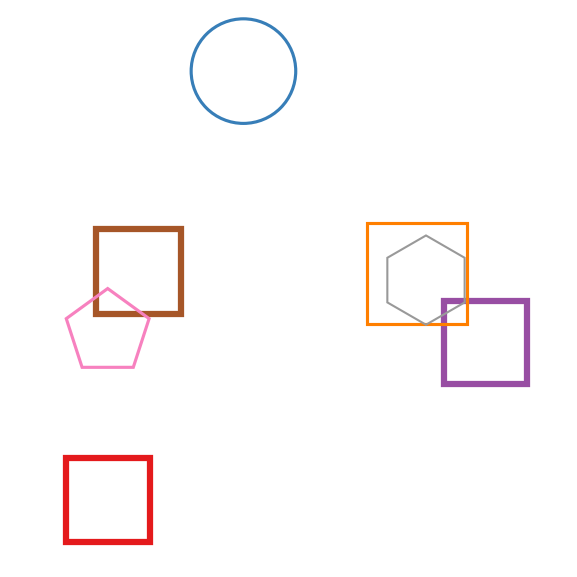[{"shape": "square", "thickness": 3, "radius": 0.36, "center": [0.187, 0.133]}, {"shape": "circle", "thickness": 1.5, "radius": 0.45, "center": [0.422, 0.876]}, {"shape": "square", "thickness": 3, "radius": 0.36, "center": [0.841, 0.406]}, {"shape": "square", "thickness": 1.5, "radius": 0.43, "center": [0.722, 0.526]}, {"shape": "square", "thickness": 3, "radius": 0.37, "center": [0.24, 0.529]}, {"shape": "pentagon", "thickness": 1.5, "radius": 0.38, "center": [0.186, 0.424]}, {"shape": "hexagon", "thickness": 1, "radius": 0.39, "center": [0.738, 0.514]}]